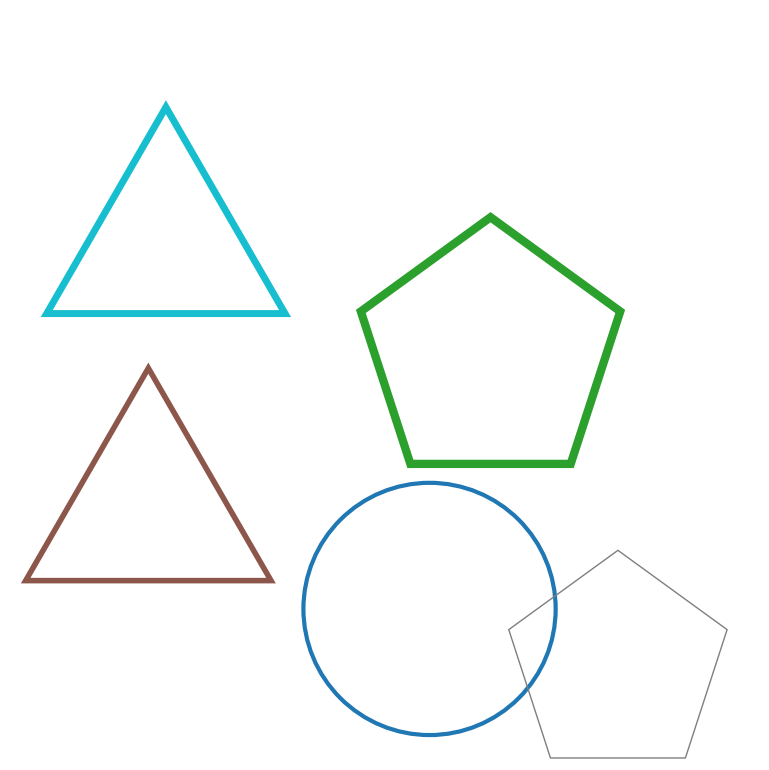[{"shape": "circle", "thickness": 1.5, "radius": 0.82, "center": [0.558, 0.209]}, {"shape": "pentagon", "thickness": 3, "radius": 0.89, "center": [0.637, 0.541]}, {"shape": "triangle", "thickness": 2, "radius": 0.92, "center": [0.193, 0.338]}, {"shape": "pentagon", "thickness": 0.5, "radius": 0.75, "center": [0.803, 0.136]}, {"shape": "triangle", "thickness": 2.5, "radius": 0.89, "center": [0.215, 0.682]}]